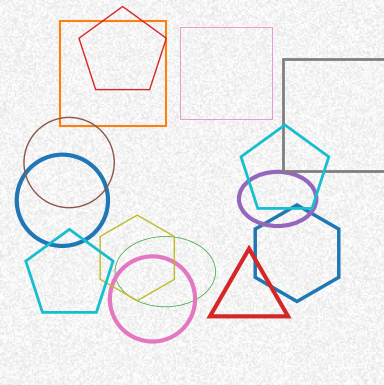[{"shape": "hexagon", "thickness": 2.5, "radius": 0.63, "center": [0.771, 0.342]}, {"shape": "circle", "thickness": 3, "radius": 0.59, "center": [0.162, 0.48]}, {"shape": "square", "thickness": 1.5, "radius": 0.68, "center": [0.294, 0.809]}, {"shape": "oval", "thickness": 0.5, "radius": 0.65, "center": [0.429, 0.294]}, {"shape": "triangle", "thickness": 3, "radius": 0.59, "center": [0.647, 0.237]}, {"shape": "pentagon", "thickness": 1, "radius": 0.6, "center": [0.319, 0.864]}, {"shape": "oval", "thickness": 3, "radius": 0.5, "center": [0.721, 0.483]}, {"shape": "circle", "thickness": 1, "radius": 0.59, "center": [0.18, 0.578]}, {"shape": "square", "thickness": 0.5, "radius": 0.6, "center": [0.588, 0.809]}, {"shape": "circle", "thickness": 3, "radius": 0.55, "center": [0.396, 0.224]}, {"shape": "square", "thickness": 2, "radius": 0.72, "center": [0.88, 0.701]}, {"shape": "hexagon", "thickness": 1, "radius": 0.56, "center": [0.357, 0.33]}, {"shape": "pentagon", "thickness": 2, "radius": 0.6, "center": [0.74, 0.556]}, {"shape": "pentagon", "thickness": 2, "radius": 0.6, "center": [0.18, 0.285]}]